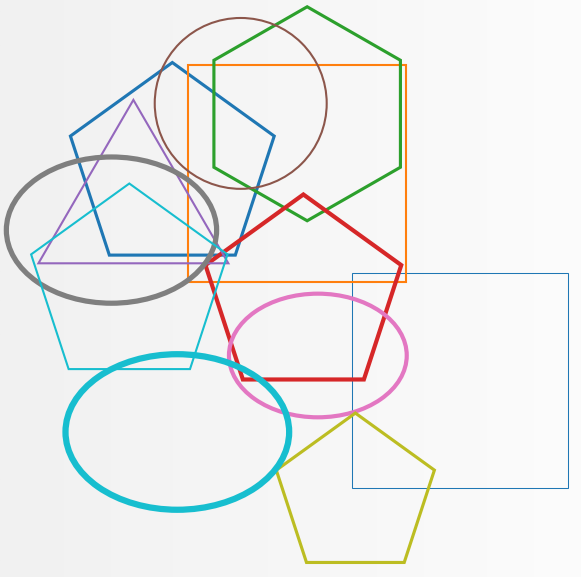[{"shape": "square", "thickness": 0.5, "radius": 0.93, "center": [0.792, 0.34]}, {"shape": "pentagon", "thickness": 1.5, "radius": 0.92, "center": [0.296, 0.707]}, {"shape": "square", "thickness": 1, "radius": 0.94, "center": [0.511, 0.699]}, {"shape": "hexagon", "thickness": 1.5, "radius": 0.93, "center": [0.528, 0.802]}, {"shape": "pentagon", "thickness": 2, "radius": 0.89, "center": [0.522, 0.485]}, {"shape": "triangle", "thickness": 1, "radius": 0.94, "center": [0.229, 0.638]}, {"shape": "circle", "thickness": 1, "radius": 0.74, "center": [0.414, 0.82]}, {"shape": "oval", "thickness": 2, "radius": 0.76, "center": [0.547, 0.384]}, {"shape": "oval", "thickness": 2.5, "radius": 0.9, "center": [0.192, 0.601]}, {"shape": "pentagon", "thickness": 1.5, "radius": 0.72, "center": [0.611, 0.141]}, {"shape": "pentagon", "thickness": 1, "radius": 0.89, "center": [0.222, 0.504]}, {"shape": "oval", "thickness": 3, "radius": 0.96, "center": [0.305, 0.251]}]